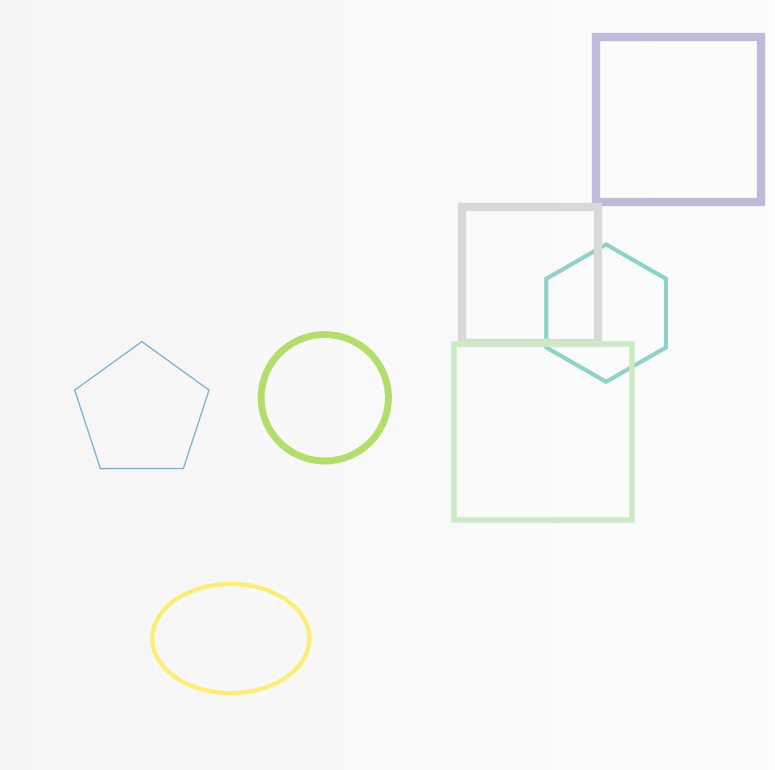[{"shape": "hexagon", "thickness": 1.5, "radius": 0.45, "center": [0.782, 0.593]}, {"shape": "square", "thickness": 3, "radius": 0.53, "center": [0.875, 0.845]}, {"shape": "pentagon", "thickness": 0.5, "radius": 0.46, "center": [0.183, 0.465]}, {"shape": "circle", "thickness": 2.5, "radius": 0.41, "center": [0.419, 0.483]}, {"shape": "square", "thickness": 3, "radius": 0.44, "center": [0.684, 0.643]}, {"shape": "square", "thickness": 2, "radius": 0.57, "center": [0.701, 0.439]}, {"shape": "oval", "thickness": 1.5, "radius": 0.51, "center": [0.298, 0.171]}]